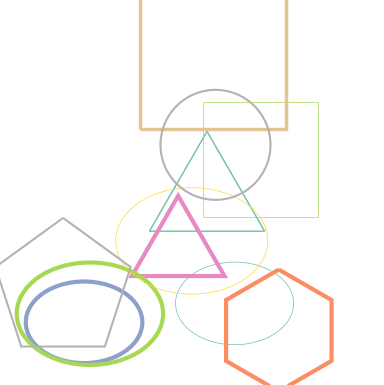[{"shape": "oval", "thickness": 0.5, "radius": 0.77, "center": [0.609, 0.212]}, {"shape": "triangle", "thickness": 1, "radius": 0.86, "center": [0.538, 0.486]}, {"shape": "hexagon", "thickness": 3, "radius": 0.79, "center": [0.724, 0.142]}, {"shape": "oval", "thickness": 3, "radius": 0.76, "center": [0.218, 0.163]}, {"shape": "triangle", "thickness": 3, "radius": 0.69, "center": [0.463, 0.352]}, {"shape": "square", "thickness": 0.5, "radius": 0.75, "center": [0.676, 0.585]}, {"shape": "oval", "thickness": 3, "radius": 0.95, "center": [0.234, 0.185]}, {"shape": "oval", "thickness": 0.5, "radius": 0.99, "center": [0.498, 0.374]}, {"shape": "square", "thickness": 2.5, "radius": 0.95, "center": [0.553, 0.854]}, {"shape": "pentagon", "thickness": 1.5, "radius": 0.92, "center": [0.164, 0.249]}, {"shape": "circle", "thickness": 1.5, "radius": 0.71, "center": [0.56, 0.624]}]